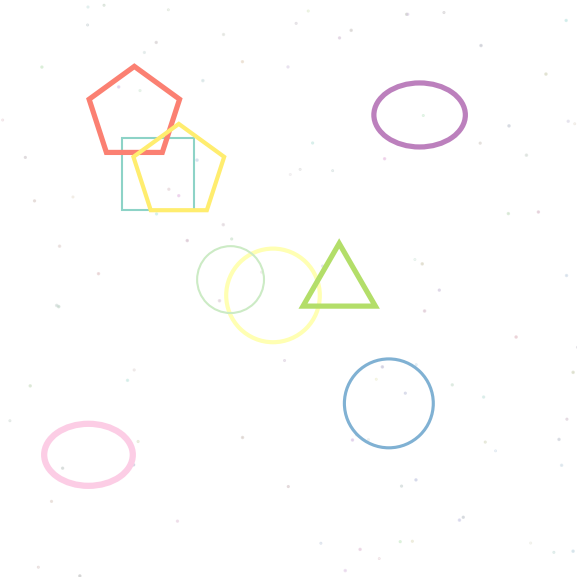[{"shape": "square", "thickness": 1, "radius": 0.31, "center": [0.273, 0.699]}, {"shape": "circle", "thickness": 2, "radius": 0.41, "center": [0.473, 0.488]}, {"shape": "pentagon", "thickness": 2.5, "radius": 0.41, "center": [0.233, 0.802]}, {"shape": "circle", "thickness": 1.5, "radius": 0.38, "center": [0.673, 0.301]}, {"shape": "triangle", "thickness": 2.5, "radius": 0.36, "center": [0.587, 0.505]}, {"shape": "oval", "thickness": 3, "radius": 0.38, "center": [0.153, 0.212]}, {"shape": "oval", "thickness": 2.5, "radius": 0.4, "center": [0.727, 0.8]}, {"shape": "circle", "thickness": 1, "radius": 0.29, "center": [0.399, 0.515]}, {"shape": "pentagon", "thickness": 2, "radius": 0.41, "center": [0.31, 0.702]}]